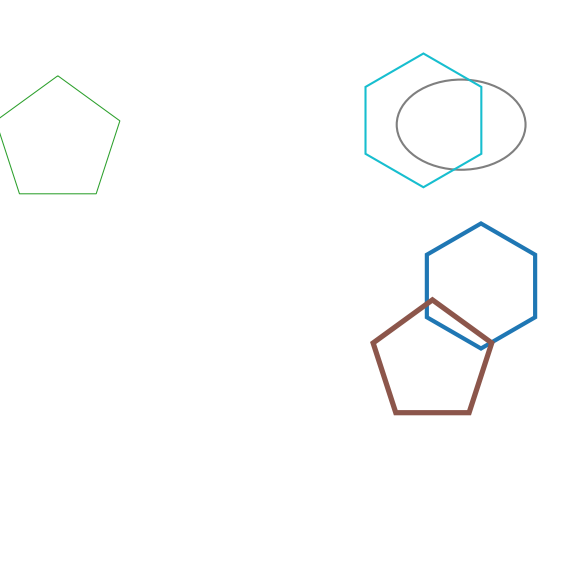[{"shape": "hexagon", "thickness": 2, "radius": 0.54, "center": [0.833, 0.504]}, {"shape": "pentagon", "thickness": 0.5, "radius": 0.56, "center": [0.1, 0.755]}, {"shape": "pentagon", "thickness": 2.5, "radius": 0.54, "center": [0.749, 0.372]}, {"shape": "oval", "thickness": 1, "radius": 0.56, "center": [0.798, 0.783]}, {"shape": "hexagon", "thickness": 1, "radius": 0.58, "center": [0.733, 0.791]}]